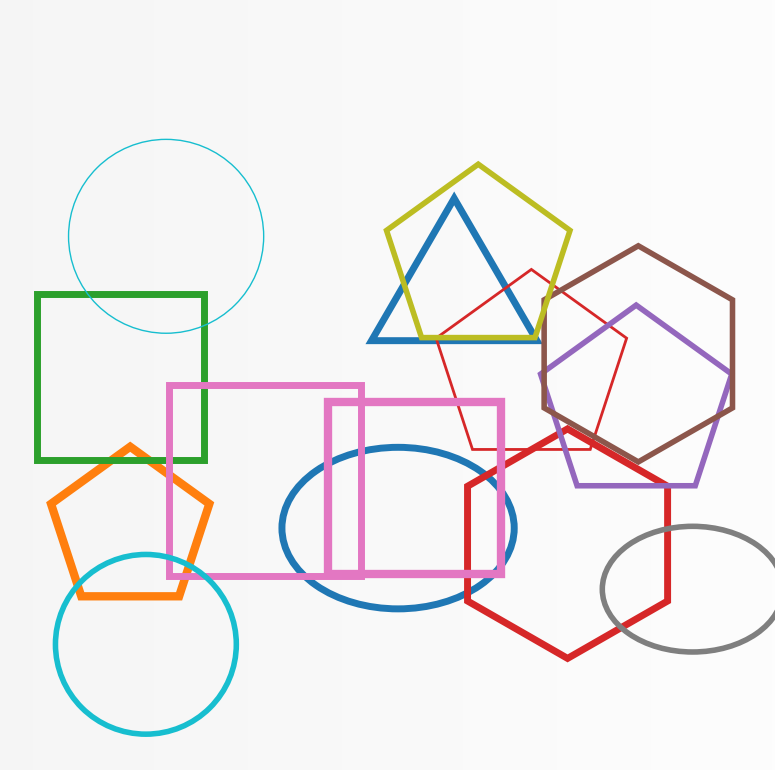[{"shape": "triangle", "thickness": 2.5, "radius": 0.62, "center": [0.586, 0.619]}, {"shape": "oval", "thickness": 2.5, "radius": 0.75, "center": [0.514, 0.314]}, {"shape": "pentagon", "thickness": 3, "radius": 0.54, "center": [0.168, 0.312]}, {"shape": "square", "thickness": 2.5, "radius": 0.54, "center": [0.155, 0.511]}, {"shape": "pentagon", "thickness": 1, "radius": 0.65, "center": [0.686, 0.521]}, {"shape": "hexagon", "thickness": 2.5, "radius": 0.75, "center": [0.732, 0.294]}, {"shape": "pentagon", "thickness": 2, "radius": 0.65, "center": [0.821, 0.474]}, {"shape": "hexagon", "thickness": 2, "radius": 0.7, "center": [0.824, 0.54]}, {"shape": "square", "thickness": 2.5, "radius": 0.62, "center": [0.342, 0.376]}, {"shape": "square", "thickness": 3, "radius": 0.56, "center": [0.535, 0.366]}, {"shape": "oval", "thickness": 2, "radius": 0.58, "center": [0.894, 0.235]}, {"shape": "pentagon", "thickness": 2, "radius": 0.62, "center": [0.617, 0.662]}, {"shape": "circle", "thickness": 0.5, "radius": 0.63, "center": [0.214, 0.693]}, {"shape": "circle", "thickness": 2, "radius": 0.58, "center": [0.188, 0.163]}]